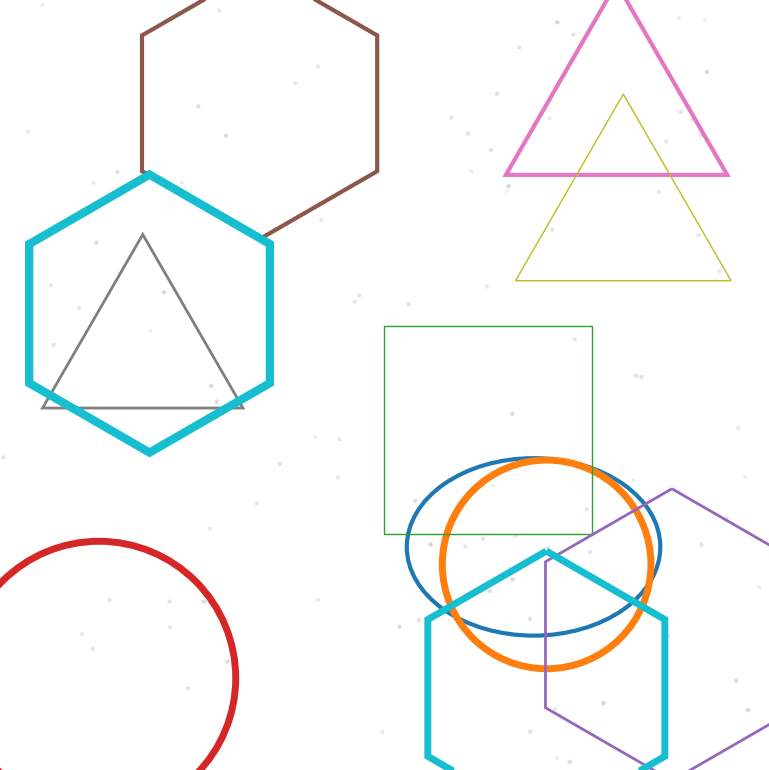[{"shape": "oval", "thickness": 1.5, "radius": 0.82, "center": [0.693, 0.29]}, {"shape": "circle", "thickness": 2.5, "radius": 0.68, "center": [0.71, 0.267]}, {"shape": "square", "thickness": 0.5, "radius": 0.68, "center": [0.634, 0.442]}, {"shape": "circle", "thickness": 2.5, "radius": 0.89, "center": [0.128, 0.119]}, {"shape": "hexagon", "thickness": 1, "radius": 0.95, "center": [0.873, 0.176]}, {"shape": "hexagon", "thickness": 1.5, "radius": 0.88, "center": [0.337, 0.866]}, {"shape": "triangle", "thickness": 1.5, "radius": 0.83, "center": [0.801, 0.856]}, {"shape": "triangle", "thickness": 1, "radius": 0.75, "center": [0.185, 0.545]}, {"shape": "triangle", "thickness": 0.5, "radius": 0.81, "center": [0.809, 0.716]}, {"shape": "hexagon", "thickness": 2.5, "radius": 0.89, "center": [0.71, 0.107]}, {"shape": "hexagon", "thickness": 3, "radius": 0.9, "center": [0.194, 0.593]}]